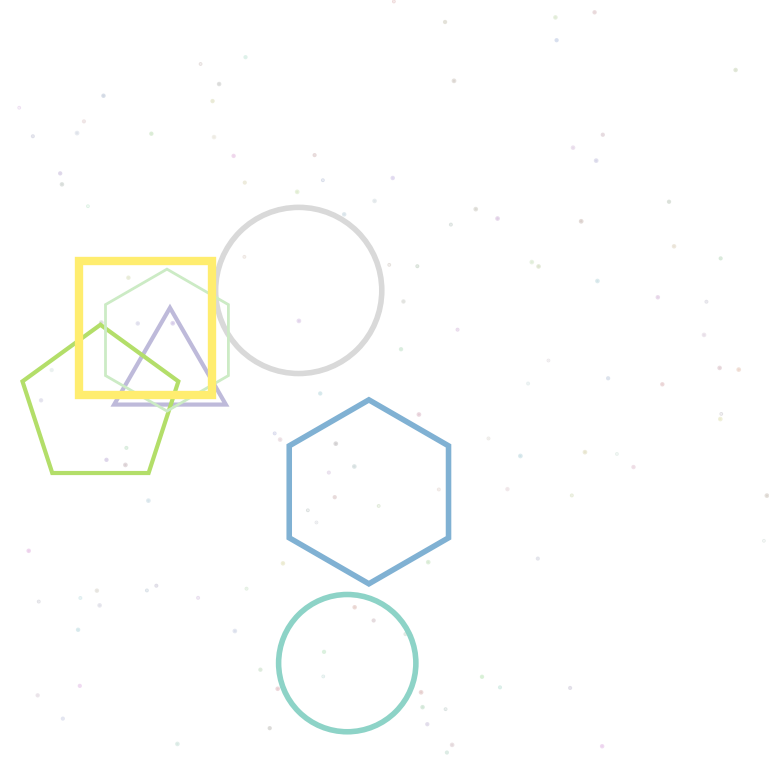[{"shape": "circle", "thickness": 2, "radius": 0.45, "center": [0.451, 0.139]}, {"shape": "triangle", "thickness": 1.5, "radius": 0.42, "center": [0.221, 0.516]}, {"shape": "hexagon", "thickness": 2, "radius": 0.6, "center": [0.479, 0.361]}, {"shape": "pentagon", "thickness": 1.5, "radius": 0.53, "center": [0.13, 0.472]}, {"shape": "circle", "thickness": 2, "radius": 0.54, "center": [0.388, 0.623]}, {"shape": "hexagon", "thickness": 1, "radius": 0.46, "center": [0.217, 0.558]}, {"shape": "square", "thickness": 3, "radius": 0.43, "center": [0.189, 0.574]}]